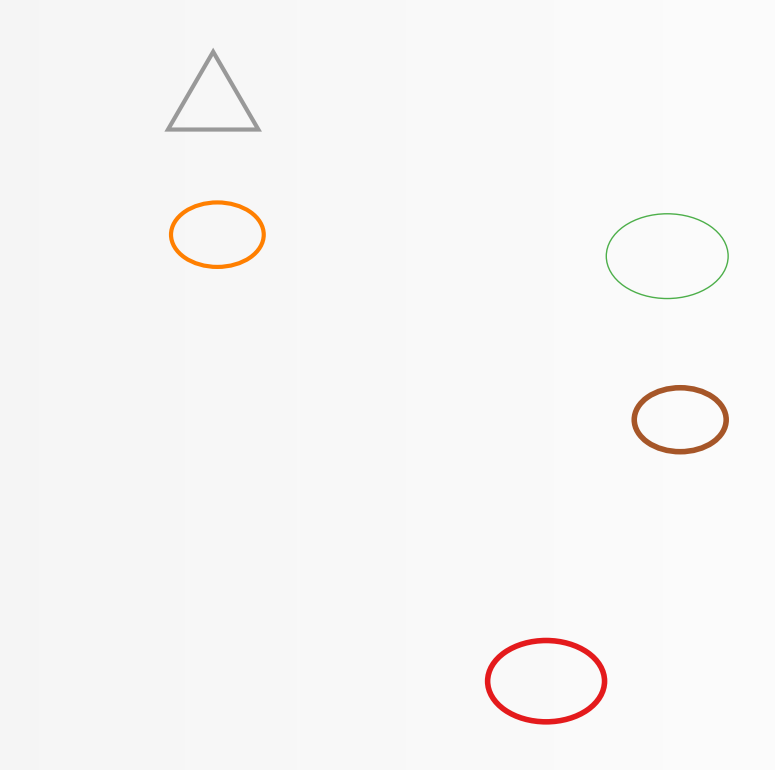[{"shape": "oval", "thickness": 2, "radius": 0.38, "center": [0.705, 0.115]}, {"shape": "oval", "thickness": 0.5, "radius": 0.39, "center": [0.861, 0.667]}, {"shape": "oval", "thickness": 1.5, "radius": 0.3, "center": [0.28, 0.695]}, {"shape": "oval", "thickness": 2, "radius": 0.3, "center": [0.878, 0.455]}, {"shape": "triangle", "thickness": 1.5, "radius": 0.34, "center": [0.275, 0.865]}]